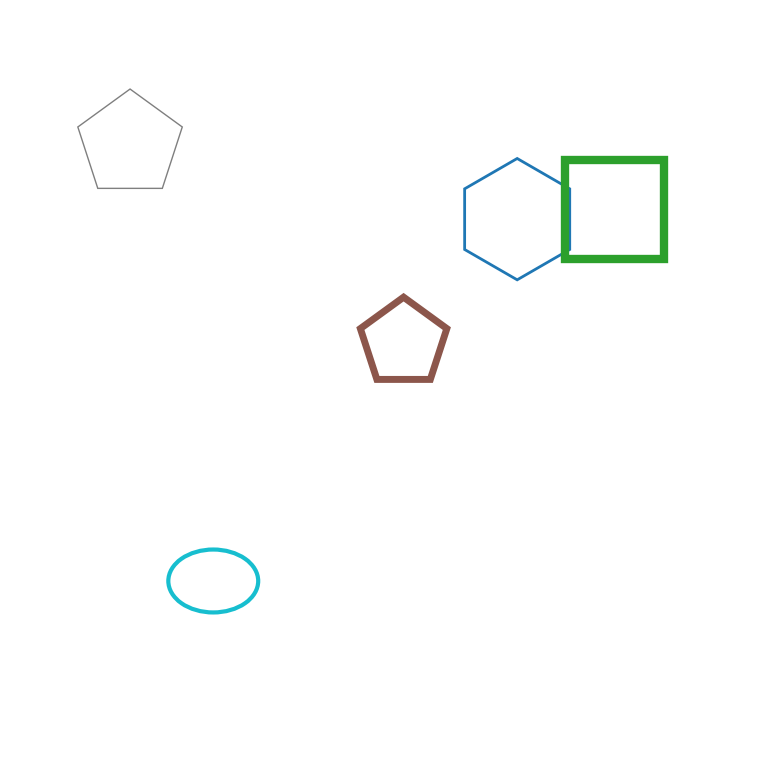[{"shape": "hexagon", "thickness": 1, "radius": 0.39, "center": [0.672, 0.715]}, {"shape": "square", "thickness": 3, "radius": 0.32, "center": [0.798, 0.727]}, {"shape": "pentagon", "thickness": 2.5, "radius": 0.3, "center": [0.524, 0.555]}, {"shape": "pentagon", "thickness": 0.5, "radius": 0.36, "center": [0.169, 0.813]}, {"shape": "oval", "thickness": 1.5, "radius": 0.29, "center": [0.277, 0.245]}]